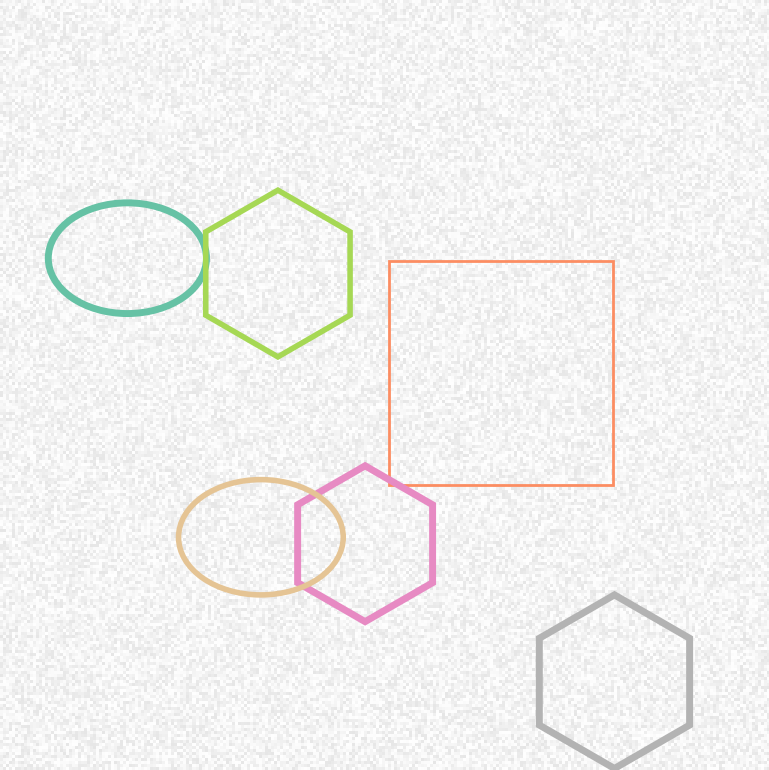[{"shape": "oval", "thickness": 2.5, "radius": 0.51, "center": [0.165, 0.665]}, {"shape": "square", "thickness": 1, "radius": 0.73, "center": [0.65, 0.515]}, {"shape": "hexagon", "thickness": 2.5, "radius": 0.51, "center": [0.474, 0.294]}, {"shape": "hexagon", "thickness": 2, "radius": 0.54, "center": [0.361, 0.645]}, {"shape": "oval", "thickness": 2, "radius": 0.53, "center": [0.339, 0.302]}, {"shape": "hexagon", "thickness": 2.5, "radius": 0.56, "center": [0.798, 0.115]}]